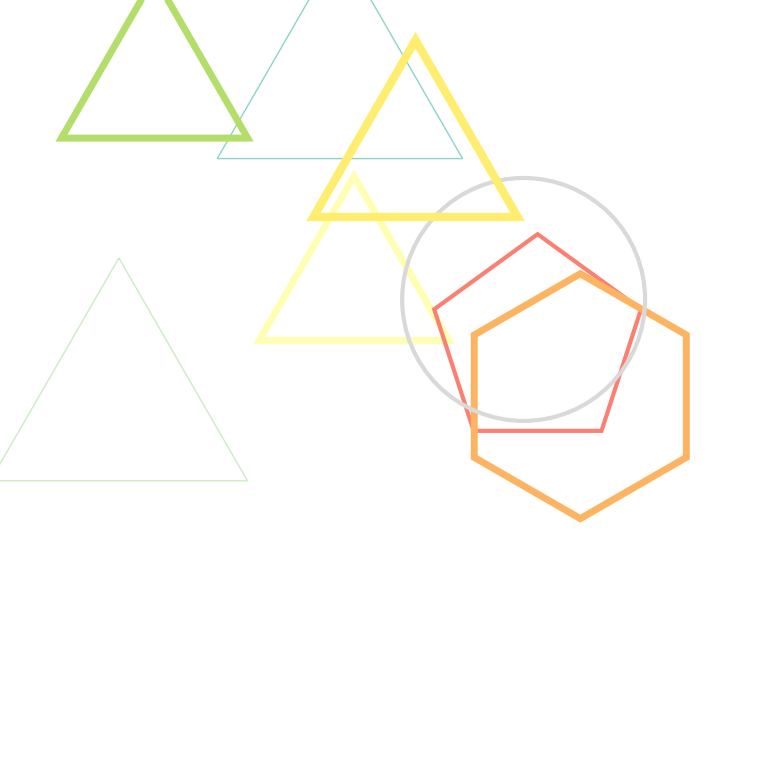[{"shape": "triangle", "thickness": 0.5, "radius": 0.92, "center": [0.441, 0.886]}, {"shape": "triangle", "thickness": 2.5, "radius": 0.71, "center": [0.46, 0.629]}, {"shape": "pentagon", "thickness": 1.5, "radius": 0.71, "center": [0.698, 0.555]}, {"shape": "hexagon", "thickness": 2.5, "radius": 0.8, "center": [0.754, 0.485]}, {"shape": "triangle", "thickness": 2.5, "radius": 0.7, "center": [0.201, 0.89]}, {"shape": "circle", "thickness": 1.5, "radius": 0.79, "center": [0.68, 0.611]}, {"shape": "triangle", "thickness": 0.5, "radius": 0.96, "center": [0.154, 0.472]}, {"shape": "triangle", "thickness": 3, "radius": 0.77, "center": [0.54, 0.795]}]